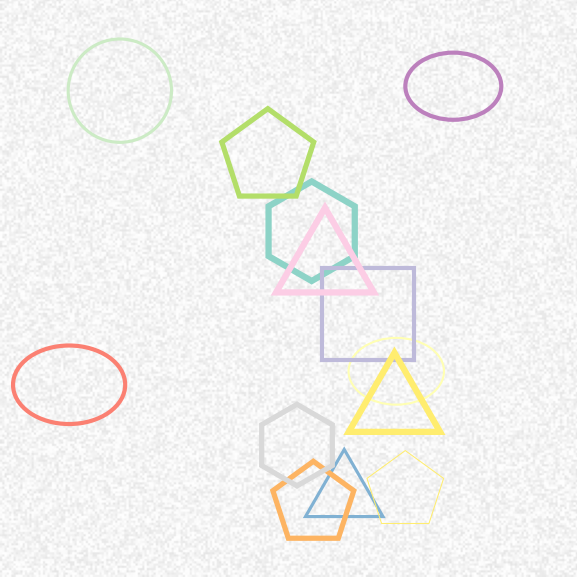[{"shape": "hexagon", "thickness": 3, "radius": 0.43, "center": [0.54, 0.599]}, {"shape": "oval", "thickness": 1, "radius": 0.41, "center": [0.686, 0.356]}, {"shape": "square", "thickness": 2, "radius": 0.4, "center": [0.637, 0.456]}, {"shape": "oval", "thickness": 2, "radius": 0.49, "center": [0.12, 0.333]}, {"shape": "triangle", "thickness": 1.5, "radius": 0.39, "center": [0.596, 0.143]}, {"shape": "pentagon", "thickness": 2.5, "radius": 0.37, "center": [0.543, 0.127]}, {"shape": "pentagon", "thickness": 2.5, "radius": 0.42, "center": [0.464, 0.727]}, {"shape": "triangle", "thickness": 3, "radius": 0.49, "center": [0.563, 0.542]}, {"shape": "hexagon", "thickness": 2.5, "radius": 0.35, "center": [0.514, 0.228]}, {"shape": "oval", "thickness": 2, "radius": 0.42, "center": [0.785, 0.85]}, {"shape": "circle", "thickness": 1.5, "radius": 0.45, "center": [0.208, 0.842]}, {"shape": "pentagon", "thickness": 0.5, "radius": 0.35, "center": [0.702, 0.149]}, {"shape": "triangle", "thickness": 3, "radius": 0.46, "center": [0.683, 0.297]}]